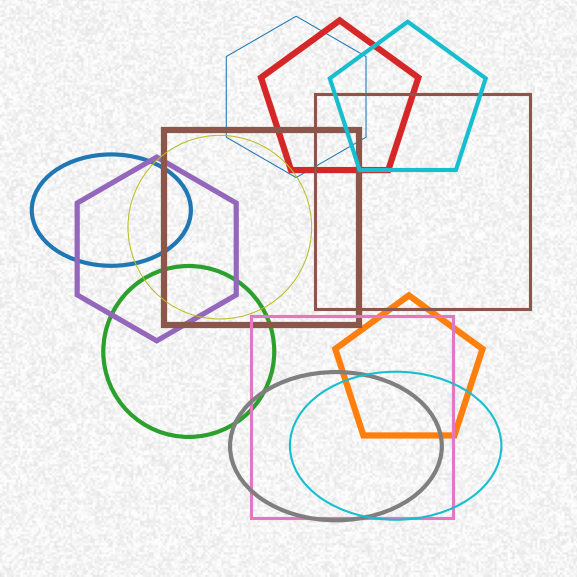[{"shape": "oval", "thickness": 2, "radius": 0.69, "center": [0.193, 0.635]}, {"shape": "hexagon", "thickness": 0.5, "radius": 0.7, "center": [0.513, 0.831]}, {"shape": "pentagon", "thickness": 3, "radius": 0.67, "center": [0.708, 0.354]}, {"shape": "circle", "thickness": 2, "radius": 0.74, "center": [0.327, 0.391]}, {"shape": "pentagon", "thickness": 3, "radius": 0.72, "center": [0.588, 0.821]}, {"shape": "hexagon", "thickness": 2.5, "radius": 0.8, "center": [0.271, 0.568]}, {"shape": "square", "thickness": 3, "radius": 0.85, "center": [0.453, 0.605]}, {"shape": "square", "thickness": 1.5, "radius": 0.93, "center": [0.731, 0.651]}, {"shape": "square", "thickness": 1.5, "radius": 0.87, "center": [0.61, 0.277]}, {"shape": "oval", "thickness": 2, "radius": 0.92, "center": [0.582, 0.227]}, {"shape": "circle", "thickness": 0.5, "radius": 0.8, "center": [0.381, 0.606]}, {"shape": "pentagon", "thickness": 2, "radius": 0.71, "center": [0.706, 0.82]}, {"shape": "oval", "thickness": 1, "radius": 0.92, "center": [0.685, 0.227]}]